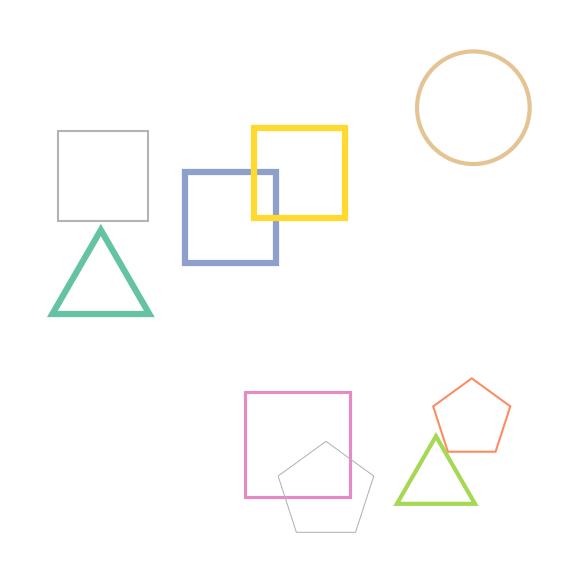[{"shape": "triangle", "thickness": 3, "radius": 0.48, "center": [0.175, 0.504]}, {"shape": "pentagon", "thickness": 1, "radius": 0.35, "center": [0.817, 0.274]}, {"shape": "square", "thickness": 3, "radius": 0.39, "center": [0.399, 0.623]}, {"shape": "square", "thickness": 1.5, "radius": 0.45, "center": [0.515, 0.23]}, {"shape": "triangle", "thickness": 2, "radius": 0.39, "center": [0.755, 0.166]}, {"shape": "square", "thickness": 3, "radius": 0.39, "center": [0.519, 0.699]}, {"shape": "circle", "thickness": 2, "radius": 0.49, "center": [0.82, 0.813]}, {"shape": "square", "thickness": 1, "radius": 0.39, "center": [0.179, 0.695]}, {"shape": "pentagon", "thickness": 0.5, "radius": 0.44, "center": [0.564, 0.148]}]